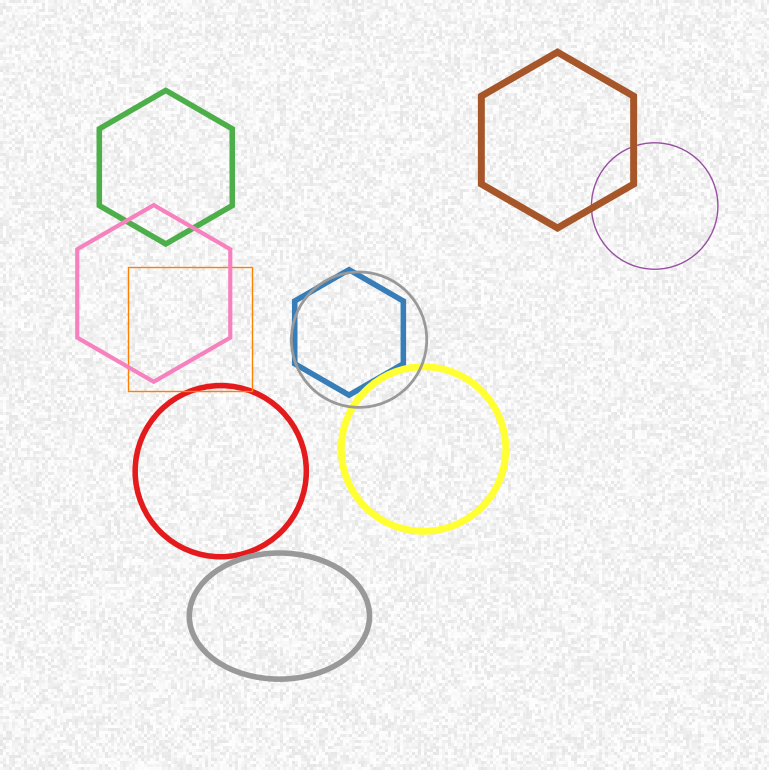[{"shape": "circle", "thickness": 2, "radius": 0.56, "center": [0.287, 0.388]}, {"shape": "hexagon", "thickness": 2, "radius": 0.41, "center": [0.453, 0.568]}, {"shape": "hexagon", "thickness": 2, "radius": 0.5, "center": [0.215, 0.783]}, {"shape": "circle", "thickness": 0.5, "radius": 0.41, "center": [0.85, 0.732]}, {"shape": "square", "thickness": 0.5, "radius": 0.4, "center": [0.247, 0.573]}, {"shape": "circle", "thickness": 2.5, "radius": 0.53, "center": [0.55, 0.417]}, {"shape": "hexagon", "thickness": 2.5, "radius": 0.57, "center": [0.724, 0.818]}, {"shape": "hexagon", "thickness": 1.5, "radius": 0.57, "center": [0.2, 0.619]}, {"shape": "circle", "thickness": 1, "radius": 0.44, "center": [0.466, 0.559]}, {"shape": "oval", "thickness": 2, "radius": 0.58, "center": [0.363, 0.2]}]